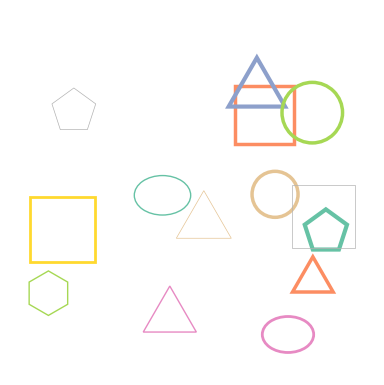[{"shape": "pentagon", "thickness": 3, "radius": 0.29, "center": [0.846, 0.399]}, {"shape": "oval", "thickness": 1, "radius": 0.37, "center": [0.422, 0.493]}, {"shape": "square", "thickness": 2.5, "radius": 0.38, "center": [0.687, 0.702]}, {"shape": "triangle", "thickness": 2.5, "radius": 0.3, "center": [0.813, 0.272]}, {"shape": "triangle", "thickness": 3, "radius": 0.42, "center": [0.667, 0.765]}, {"shape": "oval", "thickness": 2, "radius": 0.33, "center": [0.748, 0.131]}, {"shape": "triangle", "thickness": 1, "radius": 0.4, "center": [0.441, 0.177]}, {"shape": "hexagon", "thickness": 1, "radius": 0.29, "center": [0.126, 0.238]}, {"shape": "circle", "thickness": 2.5, "radius": 0.39, "center": [0.811, 0.707]}, {"shape": "square", "thickness": 2, "radius": 0.43, "center": [0.162, 0.403]}, {"shape": "circle", "thickness": 2.5, "radius": 0.3, "center": [0.714, 0.495]}, {"shape": "triangle", "thickness": 0.5, "radius": 0.41, "center": [0.529, 0.422]}, {"shape": "pentagon", "thickness": 0.5, "radius": 0.3, "center": [0.192, 0.712]}, {"shape": "square", "thickness": 0.5, "radius": 0.41, "center": [0.84, 0.437]}]